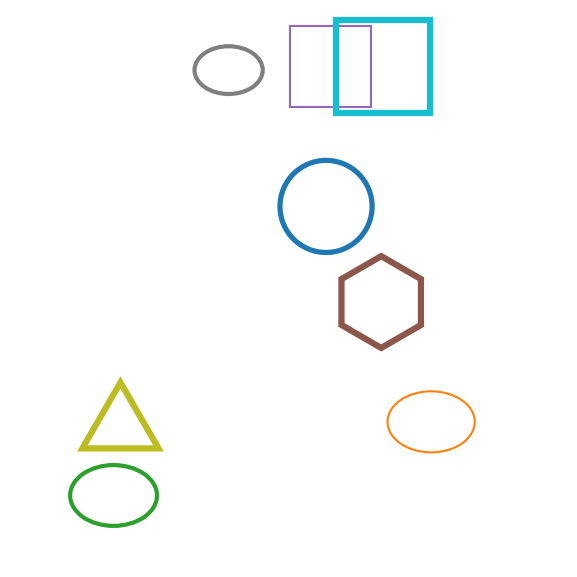[{"shape": "circle", "thickness": 2.5, "radius": 0.4, "center": [0.565, 0.642]}, {"shape": "oval", "thickness": 1, "radius": 0.38, "center": [0.747, 0.269]}, {"shape": "oval", "thickness": 2, "radius": 0.38, "center": [0.197, 0.141]}, {"shape": "square", "thickness": 1, "radius": 0.35, "center": [0.572, 0.885]}, {"shape": "hexagon", "thickness": 3, "radius": 0.4, "center": [0.66, 0.476]}, {"shape": "oval", "thickness": 2, "radius": 0.3, "center": [0.396, 0.878]}, {"shape": "triangle", "thickness": 3, "radius": 0.38, "center": [0.209, 0.261]}, {"shape": "square", "thickness": 3, "radius": 0.4, "center": [0.663, 0.884]}]